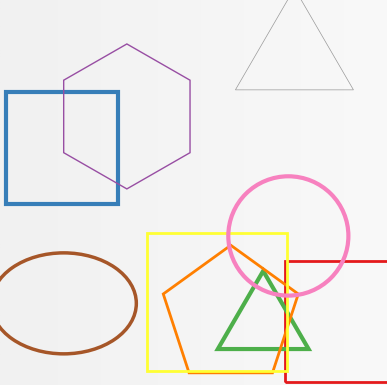[{"shape": "square", "thickness": 2, "radius": 0.79, "center": [0.895, 0.165]}, {"shape": "square", "thickness": 3, "radius": 0.73, "center": [0.16, 0.615]}, {"shape": "triangle", "thickness": 3, "radius": 0.68, "center": [0.679, 0.161]}, {"shape": "hexagon", "thickness": 1, "radius": 0.94, "center": [0.327, 0.698]}, {"shape": "pentagon", "thickness": 2, "radius": 0.92, "center": [0.596, 0.18]}, {"shape": "square", "thickness": 2, "radius": 0.9, "center": [0.56, 0.216]}, {"shape": "oval", "thickness": 2.5, "radius": 0.94, "center": [0.164, 0.212]}, {"shape": "circle", "thickness": 3, "radius": 0.77, "center": [0.744, 0.387]}, {"shape": "triangle", "thickness": 0.5, "radius": 0.88, "center": [0.76, 0.855]}]